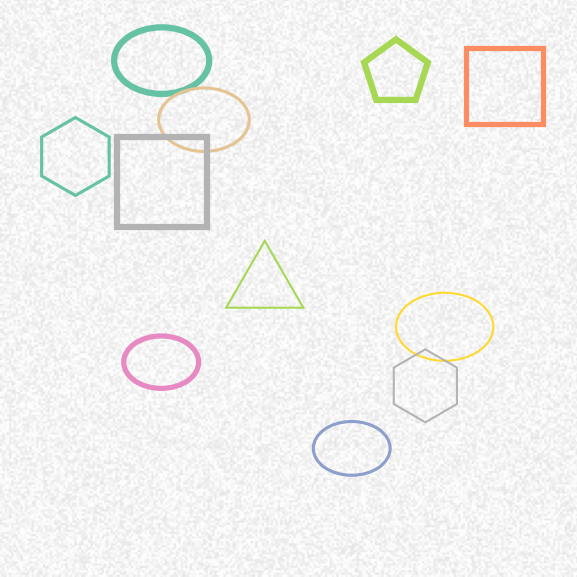[{"shape": "hexagon", "thickness": 1.5, "radius": 0.34, "center": [0.131, 0.728]}, {"shape": "oval", "thickness": 3, "radius": 0.41, "center": [0.28, 0.894]}, {"shape": "square", "thickness": 2.5, "radius": 0.33, "center": [0.873, 0.85]}, {"shape": "oval", "thickness": 1.5, "radius": 0.33, "center": [0.609, 0.223]}, {"shape": "oval", "thickness": 2.5, "radius": 0.32, "center": [0.279, 0.372]}, {"shape": "triangle", "thickness": 1, "radius": 0.39, "center": [0.458, 0.505]}, {"shape": "pentagon", "thickness": 3, "radius": 0.29, "center": [0.686, 0.873]}, {"shape": "oval", "thickness": 1, "radius": 0.42, "center": [0.77, 0.433]}, {"shape": "oval", "thickness": 1.5, "radius": 0.39, "center": [0.353, 0.792]}, {"shape": "square", "thickness": 3, "radius": 0.39, "center": [0.281, 0.685]}, {"shape": "hexagon", "thickness": 1, "radius": 0.32, "center": [0.737, 0.331]}]